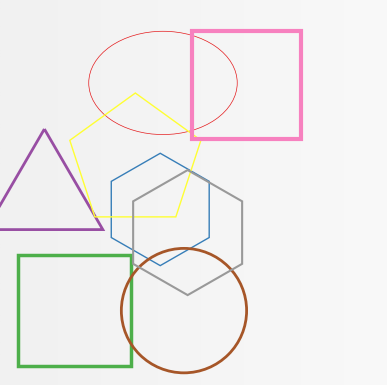[{"shape": "oval", "thickness": 0.5, "radius": 0.96, "center": [0.421, 0.785]}, {"shape": "hexagon", "thickness": 1, "radius": 0.73, "center": [0.414, 0.456]}, {"shape": "square", "thickness": 2.5, "radius": 0.72, "center": [0.192, 0.193]}, {"shape": "triangle", "thickness": 2, "radius": 0.87, "center": [0.115, 0.491]}, {"shape": "pentagon", "thickness": 1, "radius": 0.89, "center": [0.349, 0.581]}, {"shape": "circle", "thickness": 2, "radius": 0.81, "center": [0.475, 0.193]}, {"shape": "square", "thickness": 3, "radius": 0.7, "center": [0.637, 0.78]}, {"shape": "hexagon", "thickness": 1.5, "radius": 0.81, "center": [0.484, 0.396]}]